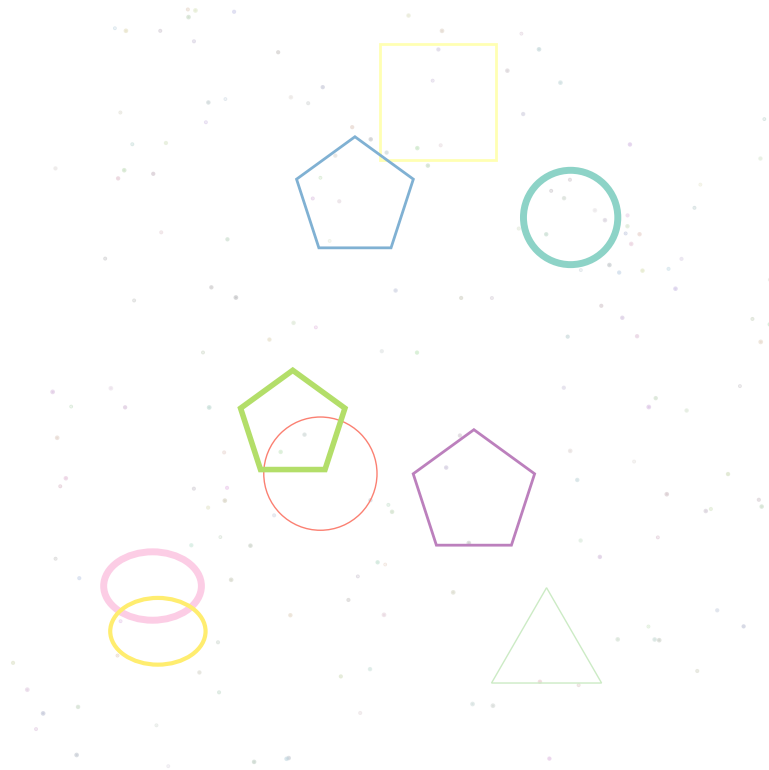[{"shape": "circle", "thickness": 2.5, "radius": 0.31, "center": [0.741, 0.718]}, {"shape": "square", "thickness": 1, "radius": 0.38, "center": [0.569, 0.867]}, {"shape": "circle", "thickness": 0.5, "radius": 0.37, "center": [0.416, 0.385]}, {"shape": "pentagon", "thickness": 1, "radius": 0.4, "center": [0.461, 0.743]}, {"shape": "pentagon", "thickness": 2, "radius": 0.36, "center": [0.38, 0.448]}, {"shape": "oval", "thickness": 2.5, "radius": 0.32, "center": [0.198, 0.239]}, {"shape": "pentagon", "thickness": 1, "radius": 0.41, "center": [0.615, 0.359]}, {"shape": "triangle", "thickness": 0.5, "radius": 0.41, "center": [0.71, 0.154]}, {"shape": "oval", "thickness": 1.5, "radius": 0.31, "center": [0.205, 0.18]}]